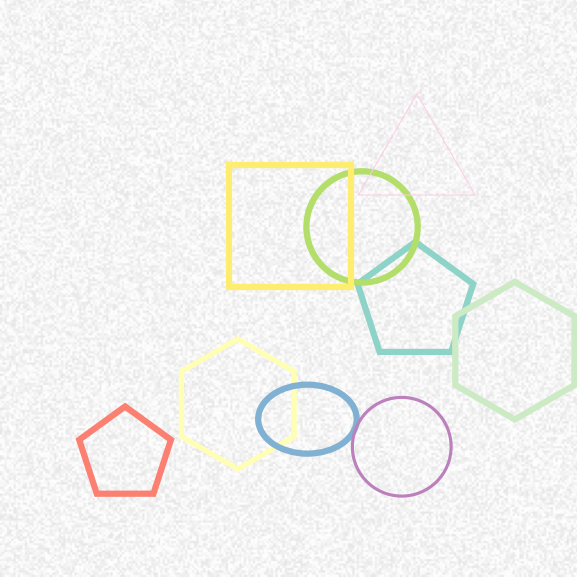[{"shape": "pentagon", "thickness": 3, "radius": 0.53, "center": [0.719, 0.475]}, {"shape": "hexagon", "thickness": 2.5, "radius": 0.56, "center": [0.412, 0.3]}, {"shape": "pentagon", "thickness": 3, "radius": 0.42, "center": [0.217, 0.212]}, {"shape": "oval", "thickness": 3, "radius": 0.43, "center": [0.532, 0.273]}, {"shape": "circle", "thickness": 3, "radius": 0.48, "center": [0.627, 0.606]}, {"shape": "triangle", "thickness": 0.5, "radius": 0.58, "center": [0.722, 0.72]}, {"shape": "circle", "thickness": 1.5, "radius": 0.43, "center": [0.696, 0.226]}, {"shape": "hexagon", "thickness": 3, "radius": 0.6, "center": [0.892, 0.392]}, {"shape": "square", "thickness": 3, "radius": 0.53, "center": [0.502, 0.607]}]